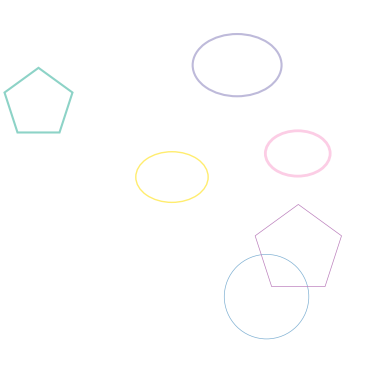[{"shape": "pentagon", "thickness": 1.5, "radius": 0.46, "center": [0.1, 0.731]}, {"shape": "oval", "thickness": 1.5, "radius": 0.58, "center": [0.616, 0.831]}, {"shape": "circle", "thickness": 0.5, "radius": 0.55, "center": [0.692, 0.229]}, {"shape": "oval", "thickness": 2, "radius": 0.42, "center": [0.773, 0.601]}, {"shape": "pentagon", "thickness": 0.5, "radius": 0.59, "center": [0.775, 0.351]}, {"shape": "oval", "thickness": 1, "radius": 0.47, "center": [0.447, 0.54]}]